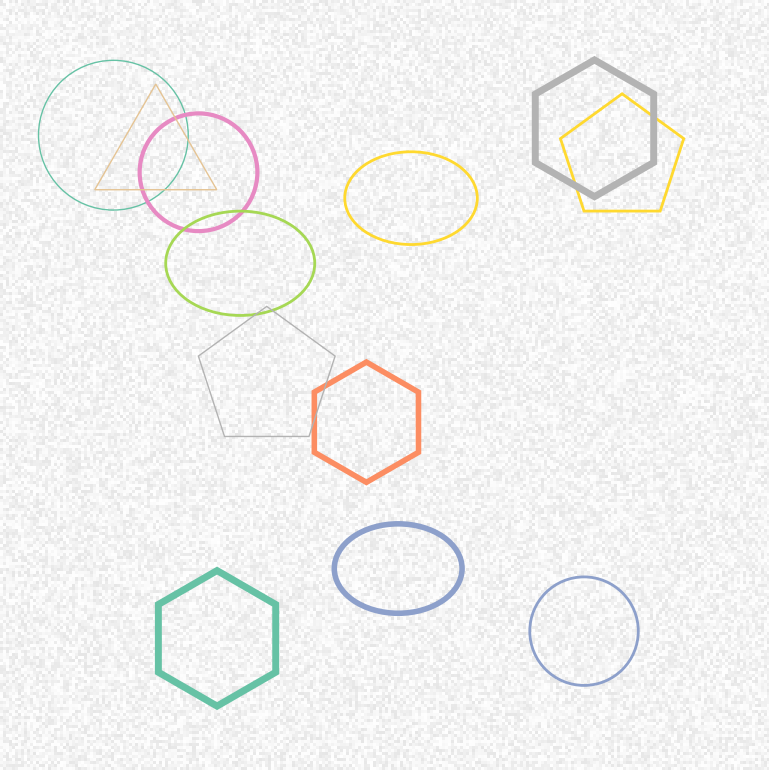[{"shape": "circle", "thickness": 0.5, "radius": 0.49, "center": [0.147, 0.824]}, {"shape": "hexagon", "thickness": 2.5, "radius": 0.44, "center": [0.282, 0.171]}, {"shape": "hexagon", "thickness": 2, "radius": 0.39, "center": [0.476, 0.452]}, {"shape": "oval", "thickness": 2, "radius": 0.41, "center": [0.517, 0.262]}, {"shape": "circle", "thickness": 1, "radius": 0.35, "center": [0.758, 0.18]}, {"shape": "circle", "thickness": 1.5, "radius": 0.38, "center": [0.258, 0.776]}, {"shape": "oval", "thickness": 1, "radius": 0.48, "center": [0.312, 0.658]}, {"shape": "pentagon", "thickness": 1, "radius": 0.42, "center": [0.808, 0.794]}, {"shape": "oval", "thickness": 1, "radius": 0.43, "center": [0.534, 0.743]}, {"shape": "triangle", "thickness": 0.5, "radius": 0.46, "center": [0.202, 0.799]}, {"shape": "pentagon", "thickness": 0.5, "radius": 0.47, "center": [0.346, 0.509]}, {"shape": "hexagon", "thickness": 2.5, "radius": 0.44, "center": [0.772, 0.833]}]